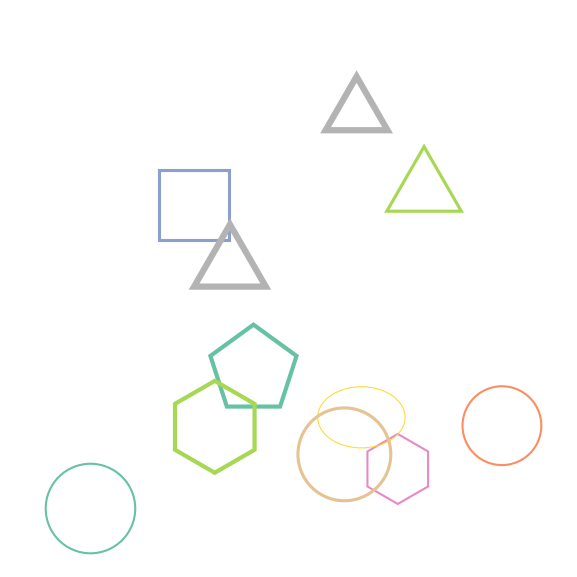[{"shape": "pentagon", "thickness": 2, "radius": 0.39, "center": [0.439, 0.359]}, {"shape": "circle", "thickness": 1, "radius": 0.39, "center": [0.157, 0.119]}, {"shape": "circle", "thickness": 1, "radius": 0.34, "center": [0.869, 0.262]}, {"shape": "square", "thickness": 1.5, "radius": 0.3, "center": [0.335, 0.645]}, {"shape": "hexagon", "thickness": 1, "radius": 0.3, "center": [0.689, 0.187]}, {"shape": "hexagon", "thickness": 2, "radius": 0.4, "center": [0.372, 0.26]}, {"shape": "triangle", "thickness": 1.5, "radius": 0.37, "center": [0.734, 0.671]}, {"shape": "oval", "thickness": 0.5, "radius": 0.38, "center": [0.626, 0.277]}, {"shape": "circle", "thickness": 1.5, "radius": 0.4, "center": [0.596, 0.212]}, {"shape": "triangle", "thickness": 3, "radius": 0.31, "center": [0.617, 0.805]}, {"shape": "triangle", "thickness": 3, "radius": 0.36, "center": [0.398, 0.539]}]